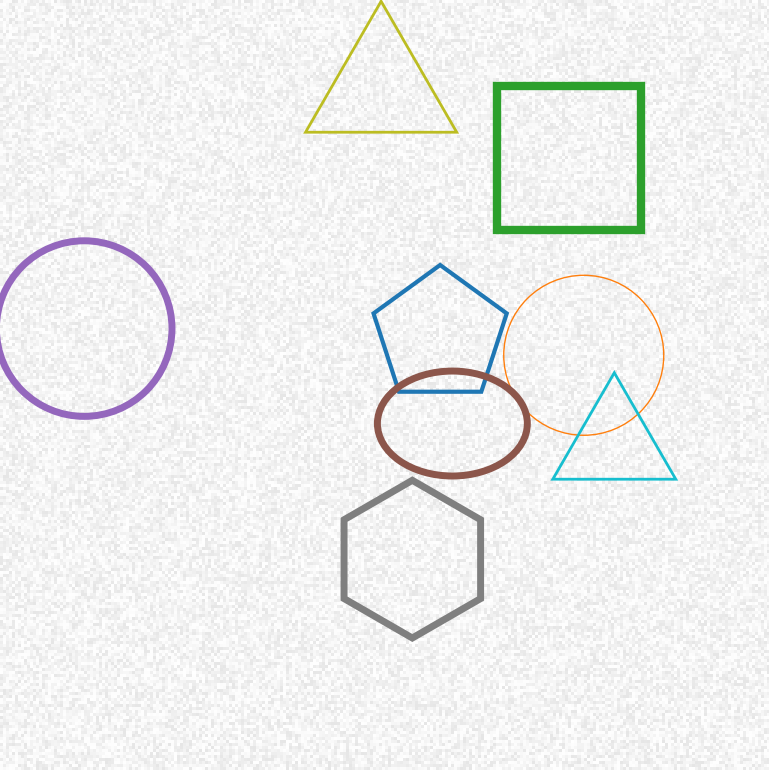[{"shape": "pentagon", "thickness": 1.5, "radius": 0.45, "center": [0.572, 0.565]}, {"shape": "circle", "thickness": 0.5, "radius": 0.52, "center": [0.758, 0.539]}, {"shape": "square", "thickness": 3, "radius": 0.47, "center": [0.739, 0.794]}, {"shape": "circle", "thickness": 2.5, "radius": 0.57, "center": [0.109, 0.573]}, {"shape": "oval", "thickness": 2.5, "radius": 0.49, "center": [0.587, 0.45]}, {"shape": "hexagon", "thickness": 2.5, "radius": 0.51, "center": [0.535, 0.274]}, {"shape": "triangle", "thickness": 1, "radius": 0.57, "center": [0.495, 0.885]}, {"shape": "triangle", "thickness": 1, "radius": 0.46, "center": [0.798, 0.424]}]